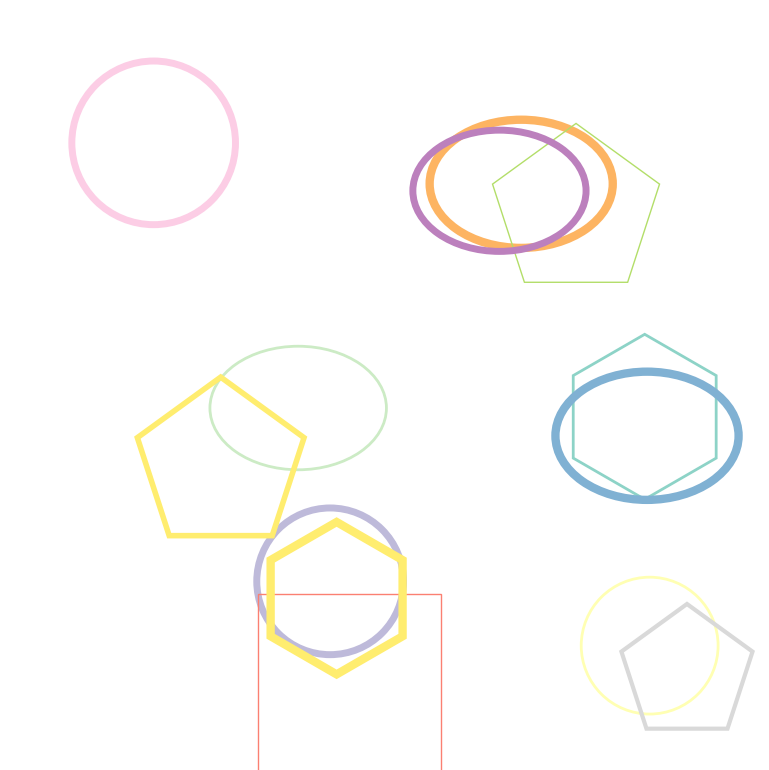[{"shape": "hexagon", "thickness": 1, "radius": 0.54, "center": [0.837, 0.459]}, {"shape": "circle", "thickness": 1, "radius": 0.44, "center": [0.844, 0.162]}, {"shape": "circle", "thickness": 2.5, "radius": 0.48, "center": [0.429, 0.245]}, {"shape": "square", "thickness": 0.5, "radius": 0.59, "center": [0.454, 0.11]}, {"shape": "oval", "thickness": 3, "radius": 0.59, "center": [0.84, 0.434]}, {"shape": "oval", "thickness": 3, "radius": 0.59, "center": [0.677, 0.761]}, {"shape": "pentagon", "thickness": 0.5, "radius": 0.57, "center": [0.748, 0.726]}, {"shape": "circle", "thickness": 2.5, "radius": 0.53, "center": [0.2, 0.814]}, {"shape": "pentagon", "thickness": 1.5, "radius": 0.45, "center": [0.892, 0.126]}, {"shape": "oval", "thickness": 2.5, "radius": 0.56, "center": [0.649, 0.752]}, {"shape": "oval", "thickness": 1, "radius": 0.57, "center": [0.387, 0.47]}, {"shape": "pentagon", "thickness": 2, "radius": 0.57, "center": [0.287, 0.396]}, {"shape": "hexagon", "thickness": 3, "radius": 0.49, "center": [0.437, 0.223]}]